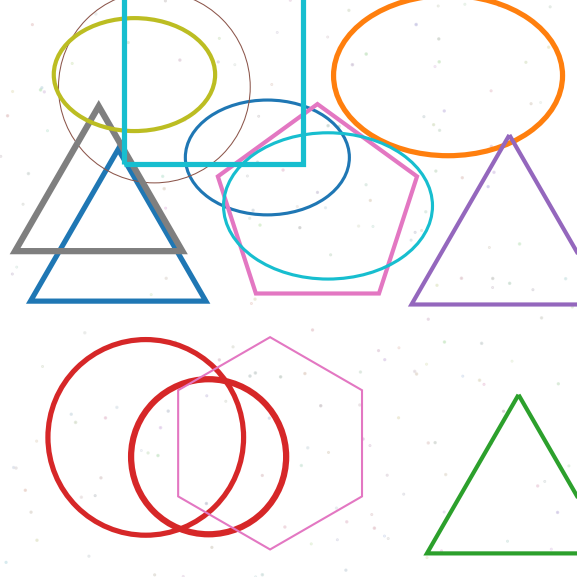[{"shape": "triangle", "thickness": 2.5, "radius": 0.88, "center": [0.205, 0.565]}, {"shape": "oval", "thickness": 1.5, "radius": 0.71, "center": [0.463, 0.726]}, {"shape": "oval", "thickness": 2.5, "radius": 0.99, "center": [0.776, 0.868]}, {"shape": "triangle", "thickness": 2, "radius": 0.92, "center": [0.898, 0.132]}, {"shape": "circle", "thickness": 3, "radius": 0.67, "center": [0.361, 0.208]}, {"shape": "circle", "thickness": 2.5, "radius": 0.85, "center": [0.252, 0.242]}, {"shape": "triangle", "thickness": 2, "radius": 0.98, "center": [0.882, 0.57]}, {"shape": "circle", "thickness": 0.5, "radius": 0.83, "center": [0.267, 0.848]}, {"shape": "hexagon", "thickness": 1, "radius": 0.92, "center": [0.468, 0.231]}, {"shape": "pentagon", "thickness": 2, "radius": 0.91, "center": [0.55, 0.638]}, {"shape": "triangle", "thickness": 3, "radius": 0.84, "center": [0.171, 0.648]}, {"shape": "oval", "thickness": 2, "radius": 0.7, "center": [0.233, 0.87]}, {"shape": "square", "thickness": 2.5, "radius": 0.78, "center": [0.37, 0.871]}, {"shape": "oval", "thickness": 1.5, "radius": 0.9, "center": [0.568, 0.643]}]